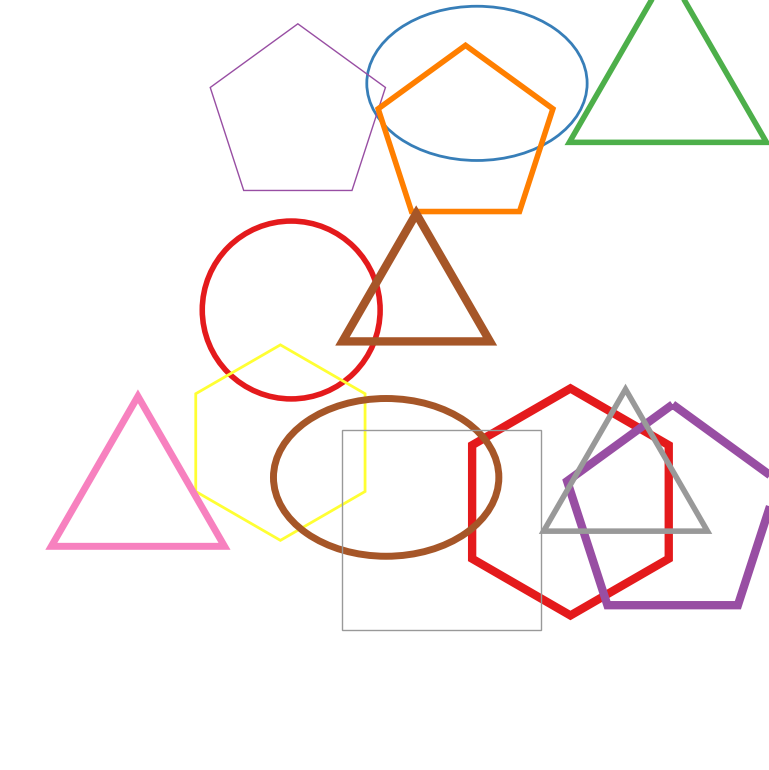[{"shape": "hexagon", "thickness": 3, "radius": 0.74, "center": [0.741, 0.348]}, {"shape": "circle", "thickness": 2, "radius": 0.58, "center": [0.378, 0.597]}, {"shape": "oval", "thickness": 1, "radius": 0.72, "center": [0.619, 0.892]}, {"shape": "triangle", "thickness": 2, "radius": 0.74, "center": [0.867, 0.889]}, {"shape": "pentagon", "thickness": 0.5, "radius": 0.6, "center": [0.387, 0.849]}, {"shape": "pentagon", "thickness": 3, "radius": 0.72, "center": [0.874, 0.331]}, {"shape": "pentagon", "thickness": 2, "radius": 0.6, "center": [0.605, 0.822]}, {"shape": "hexagon", "thickness": 1, "radius": 0.63, "center": [0.364, 0.425]}, {"shape": "triangle", "thickness": 3, "radius": 0.55, "center": [0.541, 0.612]}, {"shape": "oval", "thickness": 2.5, "radius": 0.73, "center": [0.501, 0.38]}, {"shape": "triangle", "thickness": 2.5, "radius": 0.65, "center": [0.179, 0.355]}, {"shape": "square", "thickness": 0.5, "radius": 0.65, "center": [0.574, 0.312]}, {"shape": "triangle", "thickness": 2, "radius": 0.61, "center": [0.812, 0.372]}]